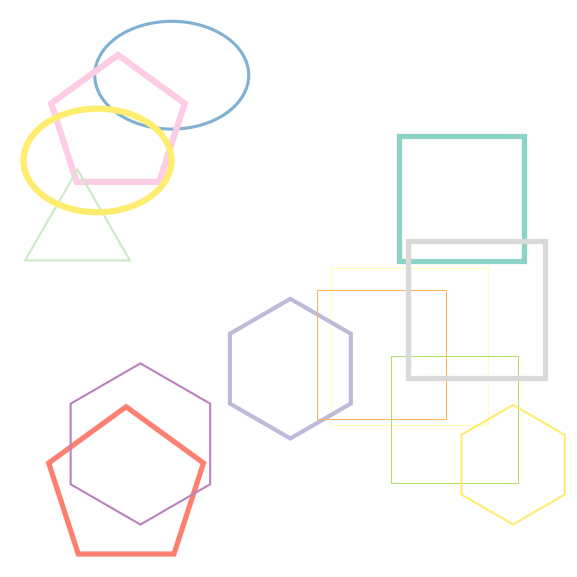[{"shape": "square", "thickness": 2.5, "radius": 0.54, "center": [0.799, 0.656]}, {"shape": "square", "thickness": 0.5, "radius": 0.68, "center": [0.71, 0.399]}, {"shape": "hexagon", "thickness": 2, "radius": 0.6, "center": [0.503, 0.361]}, {"shape": "pentagon", "thickness": 2.5, "radius": 0.7, "center": [0.218, 0.154]}, {"shape": "oval", "thickness": 1.5, "radius": 0.67, "center": [0.297, 0.869]}, {"shape": "square", "thickness": 0.5, "radius": 0.56, "center": [0.661, 0.386]}, {"shape": "square", "thickness": 0.5, "radius": 0.55, "center": [0.786, 0.273]}, {"shape": "pentagon", "thickness": 3, "radius": 0.61, "center": [0.204, 0.782]}, {"shape": "square", "thickness": 2.5, "radius": 0.59, "center": [0.825, 0.464]}, {"shape": "hexagon", "thickness": 1, "radius": 0.7, "center": [0.243, 0.23]}, {"shape": "triangle", "thickness": 1, "radius": 0.52, "center": [0.134, 0.601]}, {"shape": "hexagon", "thickness": 1, "radius": 0.52, "center": [0.888, 0.194]}, {"shape": "oval", "thickness": 3, "radius": 0.64, "center": [0.169, 0.721]}]